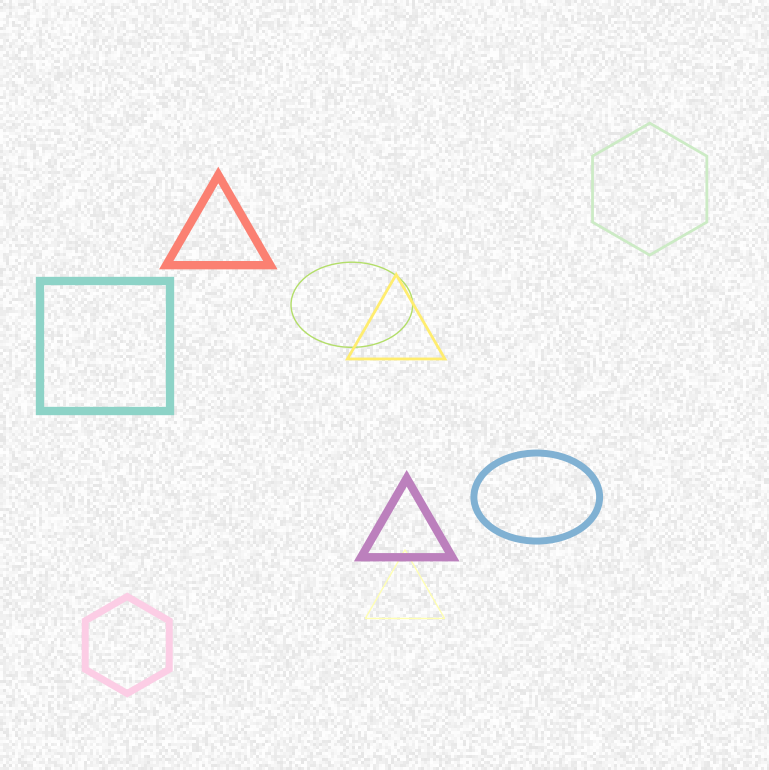[{"shape": "square", "thickness": 3, "radius": 0.42, "center": [0.137, 0.551]}, {"shape": "triangle", "thickness": 0.5, "radius": 0.3, "center": [0.526, 0.227]}, {"shape": "triangle", "thickness": 3, "radius": 0.39, "center": [0.283, 0.695]}, {"shape": "oval", "thickness": 2.5, "radius": 0.41, "center": [0.697, 0.354]}, {"shape": "oval", "thickness": 0.5, "radius": 0.39, "center": [0.457, 0.604]}, {"shape": "hexagon", "thickness": 2.5, "radius": 0.32, "center": [0.165, 0.162]}, {"shape": "triangle", "thickness": 3, "radius": 0.34, "center": [0.528, 0.31]}, {"shape": "hexagon", "thickness": 1, "radius": 0.43, "center": [0.844, 0.754]}, {"shape": "triangle", "thickness": 1, "radius": 0.37, "center": [0.515, 0.57]}]